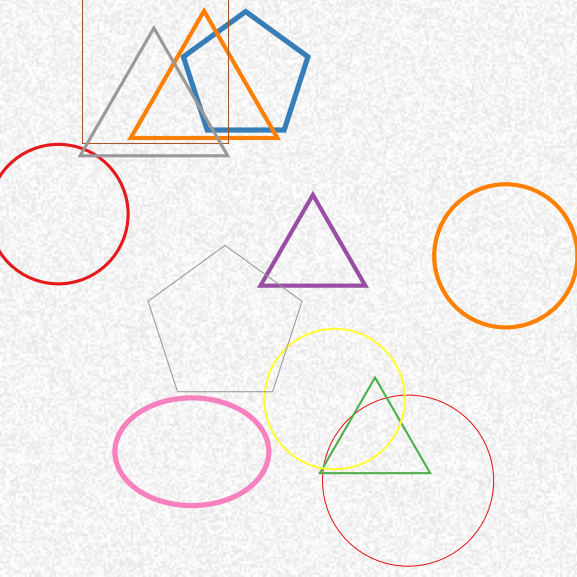[{"shape": "circle", "thickness": 0.5, "radius": 0.74, "center": [0.707, 0.167]}, {"shape": "circle", "thickness": 1.5, "radius": 0.6, "center": [0.101, 0.628]}, {"shape": "pentagon", "thickness": 2.5, "radius": 0.57, "center": [0.425, 0.866]}, {"shape": "triangle", "thickness": 1, "radius": 0.55, "center": [0.649, 0.235]}, {"shape": "triangle", "thickness": 2, "radius": 0.52, "center": [0.542, 0.557]}, {"shape": "circle", "thickness": 2, "radius": 0.62, "center": [0.876, 0.556]}, {"shape": "triangle", "thickness": 2, "radius": 0.73, "center": [0.353, 0.833]}, {"shape": "circle", "thickness": 1, "radius": 0.61, "center": [0.58, 0.308]}, {"shape": "square", "thickness": 0.5, "radius": 0.63, "center": [0.268, 0.878]}, {"shape": "oval", "thickness": 2.5, "radius": 0.67, "center": [0.332, 0.217]}, {"shape": "pentagon", "thickness": 0.5, "radius": 0.7, "center": [0.39, 0.434]}, {"shape": "triangle", "thickness": 1.5, "radius": 0.74, "center": [0.266, 0.803]}]